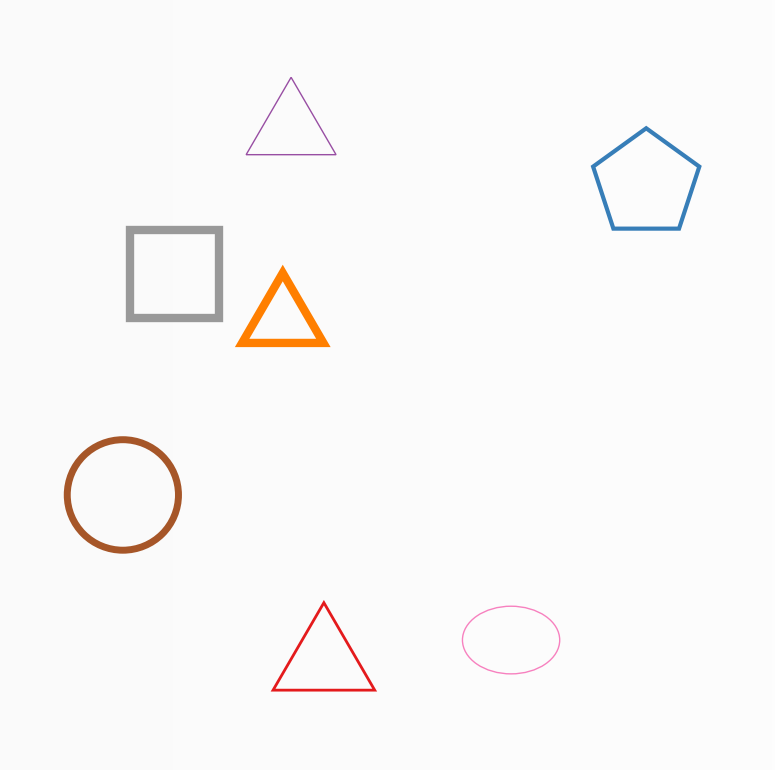[{"shape": "triangle", "thickness": 1, "radius": 0.38, "center": [0.418, 0.142]}, {"shape": "pentagon", "thickness": 1.5, "radius": 0.36, "center": [0.834, 0.761]}, {"shape": "triangle", "thickness": 0.5, "radius": 0.33, "center": [0.376, 0.833]}, {"shape": "triangle", "thickness": 3, "radius": 0.3, "center": [0.365, 0.585]}, {"shape": "circle", "thickness": 2.5, "radius": 0.36, "center": [0.159, 0.357]}, {"shape": "oval", "thickness": 0.5, "radius": 0.31, "center": [0.659, 0.169]}, {"shape": "square", "thickness": 3, "radius": 0.29, "center": [0.225, 0.644]}]